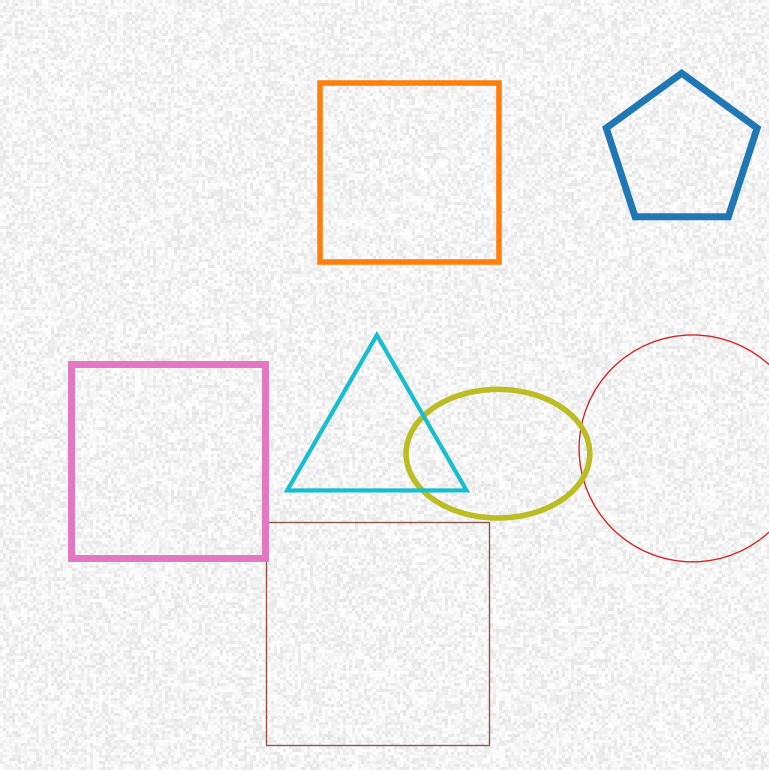[{"shape": "pentagon", "thickness": 2.5, "radius": 0.52, "center": [0.885, 0.802]}, {"shape": "square", "thickness": 2, "radius": 0.58, "center": [0.532, 0.776]}, {"shape": "circle", "thickness": 0.5, "radius": 0.74, "center": [0.899, 0.418]}, {"shape": "square", "thickness": 0.5, "radius": 0.73, "center": [0.49, 0.177]}, {"shape": "square", "thickness": 2.5, "radius": 0.63, "center": [0.218, 0.401]}, {"shape": "oval", "thickness": 2, "radius": 0.6, "center": [0.647, 0.411]}, {"shape": "triangle", "thickness": 1.5, "radius": 0.67, "center": [0.489, 0.43]}]